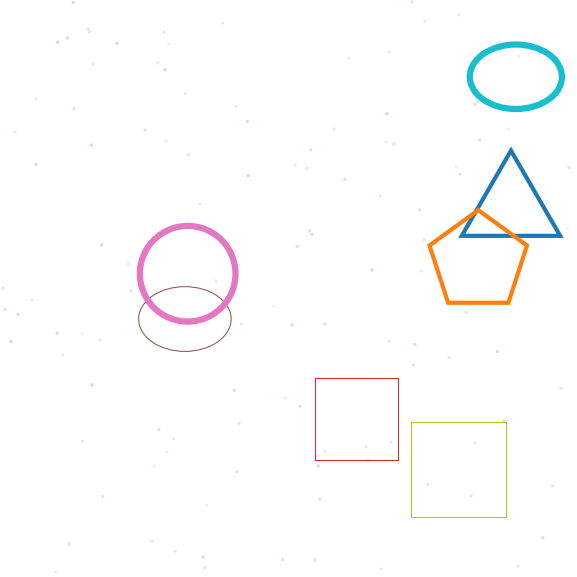[{"shape": "triangle", "thickness": 2, "radius": 0.49, "center": [0.885, 0.64]}, {"shape": "pentagon", "thickness": 2, "radius": 0.44, "center": [0.828, 0.547]}, {"shape": "square", "thickness": 0.5, "radius": 0.36, "center": [0.618, 0.274]}, {"shape": "oval", "thickness": 0.5, "radius": 0.4, "center": [0.32, 0.447]}, {"shape": "circle", "thickness": 3, "radius": 0.41, "center": [0.325, 0.525]}, {"shape": "square", "thickness": 0.5, "radius": 0.41, "center": [0.795, 0.186]}, {"shape": "oval", "thickness": 3, "radius": 0.4, "center": [0.893, 0.866]}]